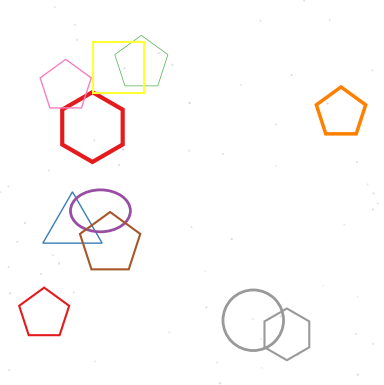[{"shape": "pentagon", "thickness": 1.5, "radius": 0.34, "center": [0.115, 0.185]}, {"shape": "hexagon", "thickness": 3, "radius": 0.45, "center": [0.24, 0.67]}, {"shape": "triangle", "thickness": 1, "radius": 0.44, "center": [0.188, 0.413]}, {"shape": "pentagon", "thickness": 0.5, "radius": 0.36, "center": [0.367, 0.836]}, {"shape": "oval", "thickness": 2, "radius": 0.39, "center": [0.261, 0.452]}, {"shape": "pentagon", "thickness": 2.5, "radius": 0.34, "center": [0.886, 0.707]}, {"shape": "square", "thickness": 1.5, "radius": 0.34, "center": [0.308, 0.825]}, {"shape": "pentagon", "thickness": 1.5, "radius": 0.41, "center": [0.286, 0.367]}, {"shape": "pentagon", "thickness": 1, "radius": 0.35, "center": [0.171, 0.776]}, {"shape": "hexagon", "thickness": 1.5, "radius": 0.34, "center": [0.745, 0.132]}, {"shape": "circle", "thickness": 2, "radius": 0.39, "center": [0.658, 0.168]}]